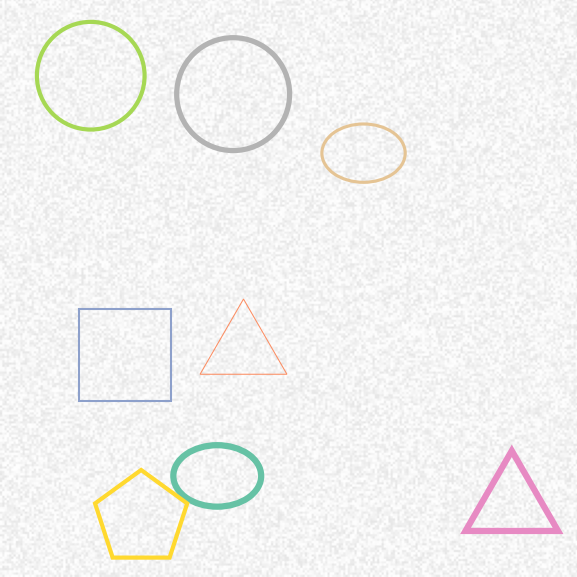[{"shape": "oval", "thickness": 3, "radius": 0.38, "center": [0.376, 0.175]}, {"shape": "triangle", "thickness": 0.5, "radius": 0.43, "center": [0.422, 0.395]}, {"shape": "square", "thickness": 1, "radius": 0.4, "center": [0.216, 0.384]}, {"shape": "triangle", "thickness": 3, "radius": 0.46, "center": [0.886, 0.126]}, {"shape": "circle", "thickness": 2, "radius": 0.47, "center": [0.157, 0.868]}, {"shape": "pentagon", "thickness": 2, "radius": 0.42, "center": [0.244, 0.101]}, {"shape": "oval", "thickness": 1.5, "radius": 0.36, "center": [0.63, 0.734]}, {"shape": "circle", "thickness": 2.5, "radius": 0.49, "center": [0.404, 0.836]}]